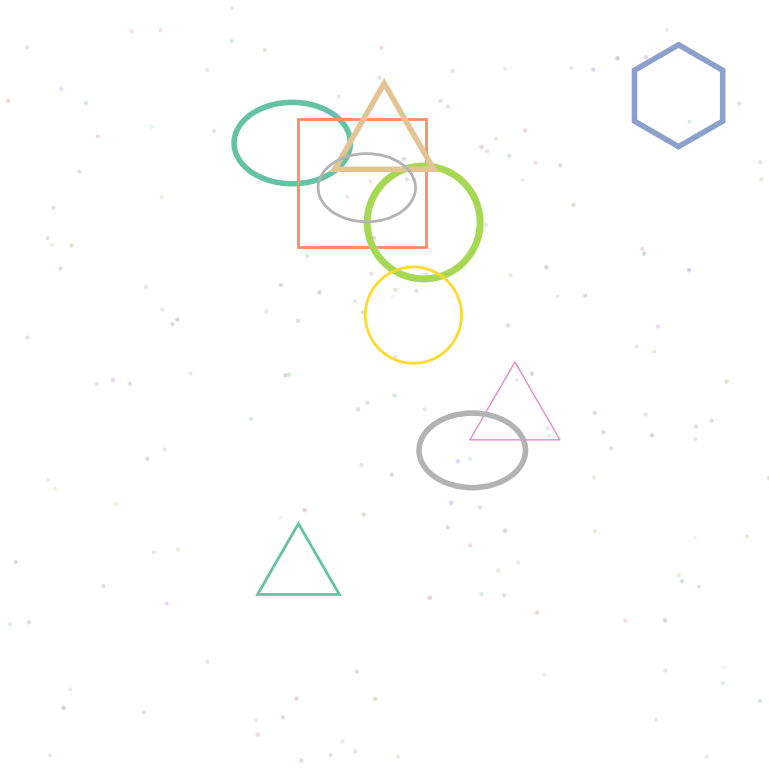[{"shape": "oval", "thickness": 2, "radius": 0.38, "center": [0.38, 0.814]}, {"shape": "triangle", "thickness": 1, "radius": 0.31, "center": [0.388, 0.259]}, {"shape": "square", "thickness": 1, "radius": 0.42, "center": [0.47, 0.763]}, {"shape": "hexagon", "thickness": 2, "radius": 0.33, "center": [0.881, 0.876]}, {"shape": "triangle", "thickness": 0.5, "radius": 0.34, "center": [0.669, 0.463]}, {"shape": "circle", "thickness": 2.5, "radius": 0.37, "center": [0.55, 0.711]}, {"shape": "circle", "thickness": 1, "radius": 0.31, "center": [0.537, 0.591]}, {"shape": "triangle", "thickness": 2, "radius": 0.37, "center": [0.499, 0.817]}, {"shape": "oval", "thickness": 2, "radius": 0.35, "center": [0.613, 0.415]}, {"shape": "oval", "thickness": 1, "radius": 0.32, "center": [0.476, 0.756]}]